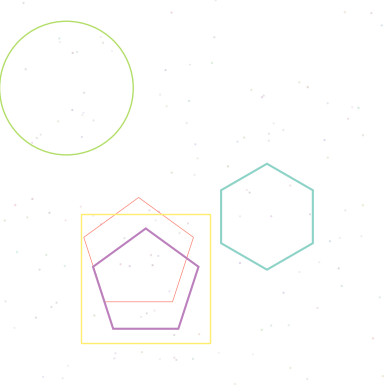[{"shape": "hexagon", "thickness": 1.5, "radius": 0.69, "center": [0.693, 0.437]}, {"shape": "pentagon", "thickness": 0.5, "radius": 0.75, "center": [0.36, 0.337]}, {"shape": "circle", "thickness": 1, "radius": 0.87, "center": [0.173, 0.771]}, {"shape": "pentagon", "thickness": 1.5, "radius": 0.72, "center": [0.379, 0.263]}, {"shape": "square", "thickness": 1, "radius": 0.83, "center": [0.378, 0.277]}]